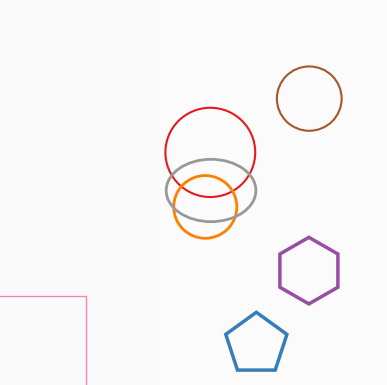[{"shape": "circle", "thickness": 1.5, "radius": 0.58, "center": [0.543, 0.604]}, {"shape": "pentagon", "thickness": 2.5, "radius": 0.41, "center": [0.662, 0.106]}, {"shape": "hexagon", "thickness": 2.5, "radius": 0.43, "center": [0.797, 0.297]}, {"shape": "circle", "thickness": 2, "radius": 0.41, "center": [0.53, 0.463]}, {"shape": "circle", "thickness": 1.5, "radius": 0.42, "center": [0.798, 0.744]}, {"shape": "square", "thickness": 1, "radius": 0.6, "center": [0.102, 0.112]}, {"shape": "oval", "thickness": 2, "radius": 0.58, "center": [0.545, 0.505]}]